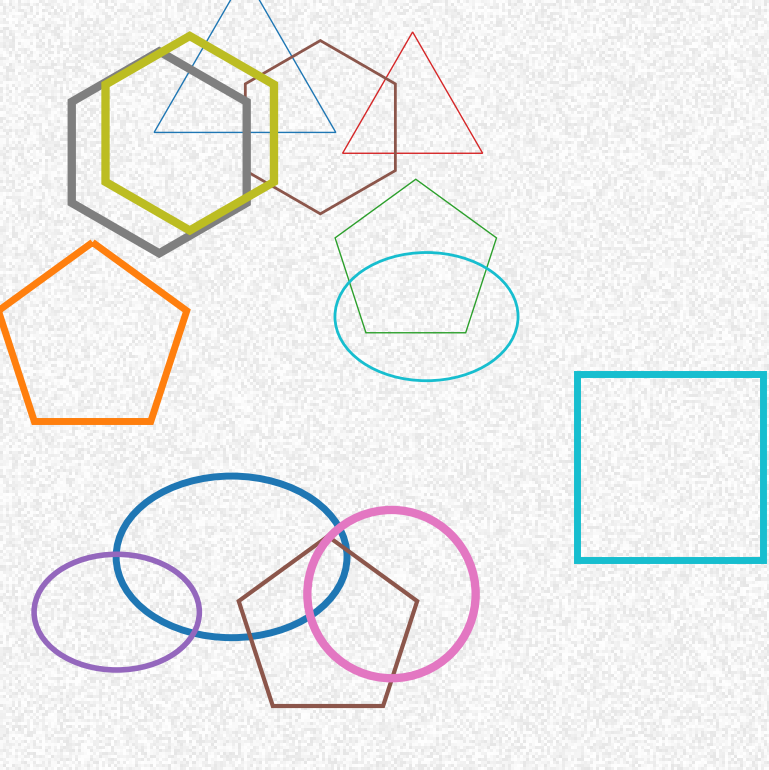[{"shape": "oval", "thickness": 2.5, "radius": 0.75, "center": [0.301, 0.277]}, {"shape": "triangle", "thickness": 0.5, "radius": 0.68, "center": [0.318, 0.896]}, {"shape": "pentagon", "thickness": 2.5, "radius": 0.64, "center": [0.12, 0.557]}, {"shape": "pentagon", "thickness": 0.5, "radius": 0.55, "center": [0.54, 0.657]}, {"shape": "triangle", "thickness": 0.5, "radius": 0.53, "center": [0.536, 0.853]}, {"shape": "oval", "thickness": 2, "radius": 0.54, "center": [0.152, 0.205]}, {"shape": "hexagon", "thickness": 1, "radius": 0.56, "center": [0.416, 0.835]}, {"shape": "pentagon", "thickness": 1.5, "radius": 0.61, "center": [0.426, 0.182]}, {"shape": "circle", "thickness": 3, "radius": 0.55, "center": [0.508, 0.228]}, {"shape": "hexagon", "thickness": 3, "radius": 0.66, "center": [0.207, 0.802]}, {"shape": "hexagon", "thickness": 3, "radius": 0.63, "center": [0.246, 0.827]}, {"shape": "square", "thickness": 2.5, "radius": 0.6, "center": [0.87, 0.394]}, {"shape": "oval", "thickness": 1, "radius": 0.59, "center": [0.554, 0.589]}]